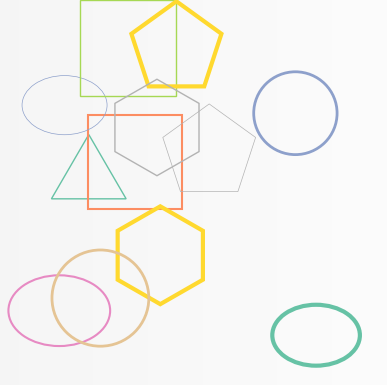[{"shape": "oval", "thickness": 3, "radius": 0.57, "center": [0.816, 0.129]}, {"shape": "triangle", "thickness": 1, "radius": 0.56, "center": [0.229, 0.539]}, {"shape": "square", "thickness": 1.5, "radius": 0.61, "center": [0.349, 0.58]}, {"shape": "oval", "thickness": 0.5, "radius": 0.55, "center": [0.167, 0.727]}, {"shape": "circle", "thickness": 2, "radius": 0.54, "center": [0.762, 0.706]}, {"shape": "oval", "thickness": 1.5, "radius": 0.66, "center": [0.153, 0.193]}, {"shape": "square", "thickness": 1, "radius": 0.62, "center": [0.33, 0.875]}, {"shape": "pentagon", "thickness": 3, "radius": 0.61, "center": [0.455, 0.874]}, {"shape": "hexagon", "thickness": 3, "radius": 0.64, "center": [0.414, 0.337]}, {"shape": "circle", "thickness": 2, "radius": 0.62, "center": [0.259, 0.226]}, {"shape": "hexagon", "thickness": 1, "radius": 0.63, "center": [0.405, 0.669]}, {"shape": "pentagon", "thickness": 0.5, "radius": 0.63, "center": [0.54, 0.604]}]